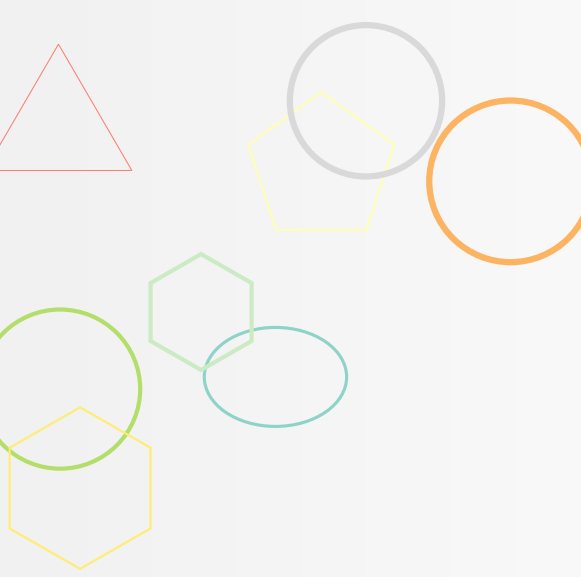[{"shape": "oval", "thickness": 1.5, "radius": 0.61, "center": [0.474, 0.346]}, {"shape": "pentagon", "thickness": 1, "radius": 0.66, "center": [0.553, 0.708]}, {"shape": "triangle", "thickness": 0.5, "radius": 0.73, "center": [0.101, 0.777]}, {"shape": "circle", "thickness": 3, "radius": 0.7, "center": [0.878, 0.685]}, {"shape": "circle", "thickness": 2, "radius": 0.69, "center": [0.103, 0.325]}, {"shape": "circle", "thickness": 3, "radius": 0.66, "center": [0.63, 0.825]}, {"shape": "hexagon", "thickness": 2, "radius": 0.5, "center": [0.346, 0.459]}, {"shape": "hexagon", "thickness": 1, "radius": 0.7, "center": [0.138, 0.154]}]